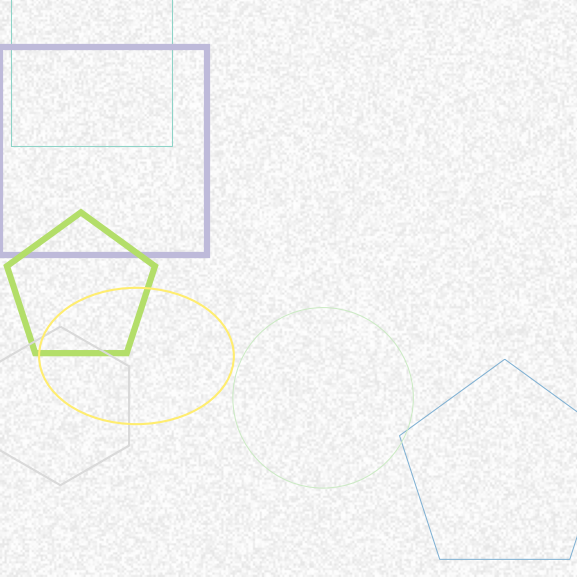[{"shape": "square", "thickness": 0.5, "radius": 0.69, "center": [0.158, 0.885]}, {"shape": "square", "thickness": 3, "radius": 0.9, "center": [0.179, 0.738]}, {"shape": "pentagon", "thickness": 0.5, "radius": 0.96, "center": [0.874, 0.186]}, {"shape": "pentagon", "thickness": 3, "radius": 0.67, "center": [0.14, 0.497]}, {"shape": "hexagon", "thickness": 1, "radius": 0.69, "center": [0.105, 0.296]}, {"shape": "circle", "thickness": 0.5, "radius": 0.78, "center": [0.559, 0.31]}, {"shape": "oval", "thickness": 1, "radius": 0.84, "center": [0.236, 0.383]}]